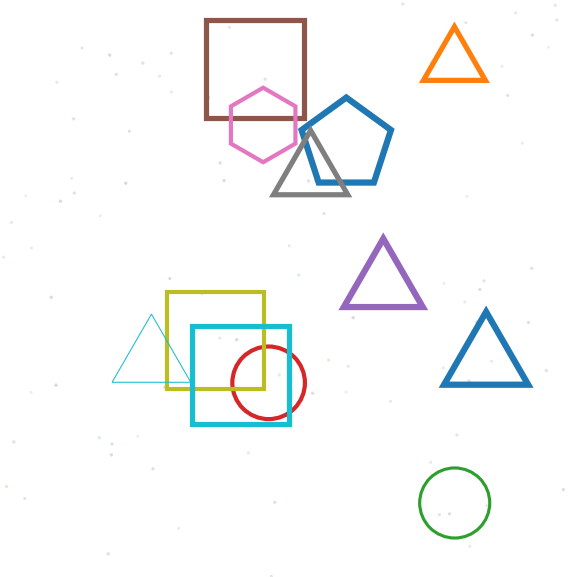[{"shape": "triangle", "thickness": 3, "radius": 0.42, "center": [0.842, 0.375]}, {"shape": "pentagon", "thickness": 3, "radius": 0.41, "center": [0.6, 0.749]}, {"shape": "triangle", "thickness": 2.5, "radius": 0.31, "center": [0.787, 0.891]}, {"shape": "circle", "thickness": 1.5, "radius": 0.3, "center": [0.787, 0.128]}, {"shape": "circle", "thickness": 2, "radius": 0.31, "center": [0.465, 0.336]}, {"shape": "triangle", "thickness": 3, "radius": 0.39, "center": [0.664, 0.507]}, {"shape": "square", "thickness": 2.5, "radius": 0.42, "center": [0.442, 0.879]}, {"shape": "hexagon", "thickness": 2, "radius": 0.32, "center": [0.456, 0.783]}, {"shape": "triangle", "thickness": 2.5, "radius": 0.37, "center": [0.538, 0.699]}, {"shape": "square", "thickness": 2, "radius": 0.42, "center": [0.374, 0.409]}, {"shape": "triangle", "thickness": 0.5, "radius": 0.39, "center": [0.262, 0.377]}, {"shape": "square", "thickness": 2.5, "radius": 0.42, "center": [0.417, 0.35]}]